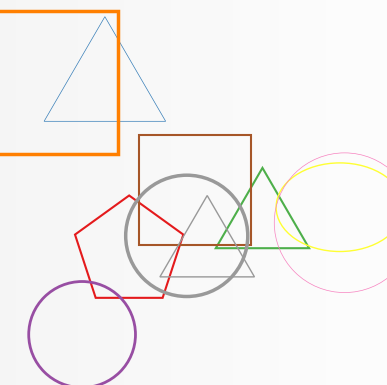[{"shape": "pentagon", "thickness": 1.5, "radius": 0.73, "center": [0.333, 0.345]}, {"shape": "triangle", "thickness": 0.5, "radius": 0.91, "center": [0.271, 0.775]}, {"shape": "triangle", "thickness": 1.5, "radius": 0.7, "center": [0.677, 0.425]}, {"shape": "circle", "thickness": 2, "radius": 0.69, "center": [0.212, 0.131]}, {"shape": "square", "thickness": 2.5, "radius": 0.93, "center": [0.12, 0.785]}, {"shape": "oval", "thickness": 1, "radius": 0.82, "center": [0.877, 0.462]}, {"shape": "square", "thickness": 1.5, "radius": 0.72, "center": [0.503, 0.506]}, {"shape": "circle", "thickness": 0.5, "radius": 0.91, "center": [0.889, 0.422]}, {"shape": "triangle", "thickness": 1, "radius": 0.7, "center": [0.535, 0.351]}, {"shape": "circle", "thickness": 2.5, "radius": 0.79, "center": [0.482, 0.387]}]